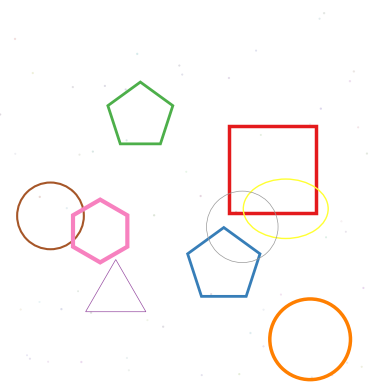[{"shape": "square", "thickness": 2.5, "radius": 0.56, "center": [0.708, 0.561]}, {"shape": "pentagon", "thickness": 2, "radius": 0.49, "center": [0.581, 0.31]}, {"shape": "pentagon", "thickness": 2, "radius": 0.44, "center": [0.365, 0.698]}, {"shape": "triangle", "thickness": 0.5, "radius": 0.45, "center": [0.301, 0.236]}, {"shape": "circle", "thickness": 2.5, "radius": 0.52, "center": [0.806, 0.119]}, {"shape": "oval", "thickness": 1, "radius": 0.55, "center": [0.742, 0.458]}, {"shape": "circle", "thickness": 1.5, "radius": 0.43, "center": [0.131, 0.439]}, {"shape": "hexagon", "thickness": 3, "radius": 0.41, "center": [0.26, 0.4]}, {"shape": "circle", "thickness": 0.5, "radius": 0.46, "center": [0.629, 0.411]}]